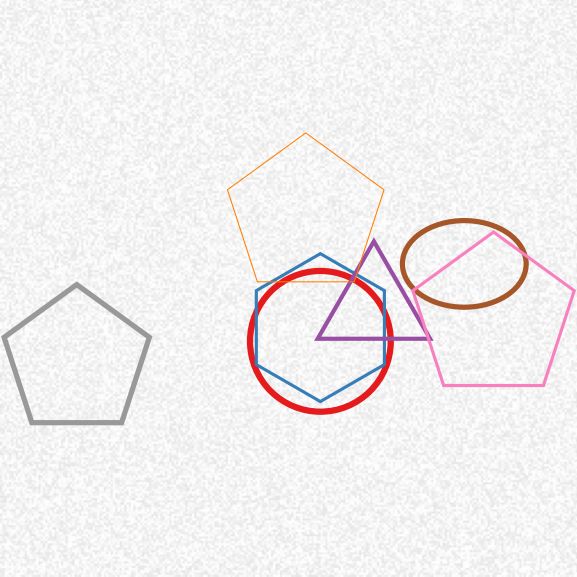[{"shape": "circle", "thickness": 3, "radius": 0.61, "center": [0.555, 0.408]}, {"shape": "hexagon", "thickness": 1.5, "radius": 0.64, "center": [0.555, 0.432]}, {"shape": "triangle", "thickness": 2, "radius": 0.56, "center": [0.647, 0.469]}, {"shape": "pentagon", "thickness": 0.5, "radius": 0.71, "center": [0.529, 0.626]}, {"shape": "oval", "thickness": 2.5, "radius": 0.54, "center": [0.804, 0.542]}, {"shape": "pentagon", "thickness": 1.5, "radius": 0.73, "center": [0.855, 0.45]}, {"shape": "pentagon", "thickness": 2.5, "radius": 0.66, "center": [0.133, 0.374]}]